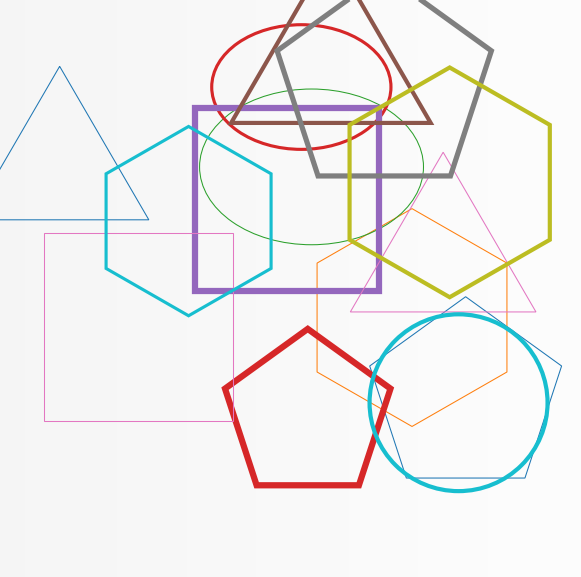[{"shape": "pentagon", "thickness": 0.5, "radius": 0.87, "center": [0.801, 0.312]}, {"shape": "triangle", "thickness": 0.5, "radius": 0.89, "center": [0.103, 0.707]}, {"shape": "hexagon", "thickness": 0.5, "radius": 0.94, "center": [0.709, 0.449]}, {"shape": "oval", "thickness": 0.5, "radius": 0.96, "center": [0.536, 0.71]}, {"shape": "pentagon", "thickness": 3, "radius": 0.75, "center": [0.529, 0.28]}, {"shape": "oval", "thickness": 1.5, "radius": 0.77, "center": [0.518, 0.848]}, {"shape": "square", "thickness": 3, "radius": 0.79, "center": [0.493, 0.654]}, {"shape": "triangle", "thickness": 2, "radius": 0.99, "center": [0.569, 0.885]}, {"shape": "square", "thickness": 0.5, "radius": 0.81, "center": [0.238, 0.433]}, {"shape": "triangle", "thickness": 0.5, "radius": 0.92, "center": [0.762, 0.551]}, {"shape": "pentagon", "thickness": 2.5, "radius": 0.97, "center": [0.661, 0.851]}, {"shape": "hexagon", "thickness": 2, "radius": 0.99, "center": [0.774, 0.683]}, {"shape": "circle", "thickness": 2, "radius": 0.77, "center": [0.789, 0.302]}, {"shape": "hexagon", "thickness": 1.5, "radius": 0.82, "center": [0.324, 0.616]}]